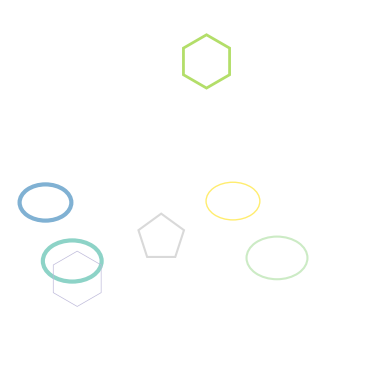[{"shape": "oval", "thickness": 3, "radius": 0.38, "center": [0.188, 0.322]}, {"shape": "hexagon", "thickness": 0.5, "radius": 0.36, "center": [0.201, 0.276]}, {"shape": "oval", "thickness": 3, "radius": 0.34, "center": [0.118, 0.474]}, {"shape": "hexagon", "thickness": 2, "radius": 0.35, "center": [0.536, 0.84]}, {"shape": "pentagon", "thickness": 1.5, "radius": 0.31, "center": [0.419, 0.383]}, {"shape": "oval", "thickness": 1.5, "radius": 0.4, "center": [0.719, 0.33]}, {"shape": "oval", "thickness": 1, "radius": 0.35, "center": [0.605, 0.478]}]